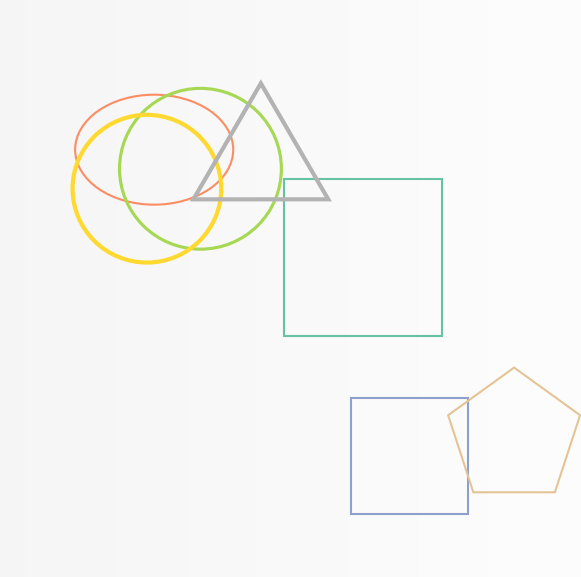[{"shape": "square", "thickness": 1, "radius": 0.68, "center": [0.625, 0.554]}, {"shape": "oval", "thickness": 1, "radius": 0.68, "center": [0.265, 0.74]}, {"shape": "square", "thickness": 1, "radius": 0.5, "center": [0.704, 0.21]}, {"shape": "circle", "thickness": 1.5, "radius": 0.7, "center": [0.345, 0.707]}, {"shape": "circle", "thickness": 2, "radius": 0.64, "center": [0.253, 0.672]}, {"shape": "pentagon", "thickness": 1, "radius": 0.6, "center": [0.884, 0.243]}, {"shape": "triangle", "thickness": 2, "radius": 0.67, "center": [0.449, 0.721]}]